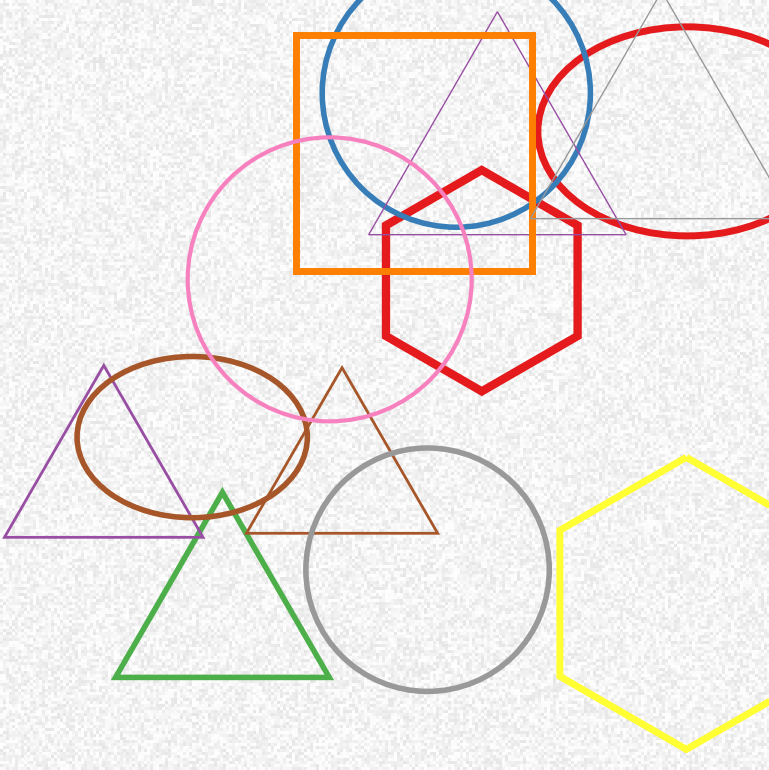[{"shape": "oval", "thickness": 2.5, "radius": 0.97, "center": [0.892, 0.829]}, {"shape": "hexagon", "thickness": 3, "radius": 0.72, "center": [0.626, 0.635]}, {"shape": "circle", "thickness": 2, "radius": 0.87, "center": [0.593, 0.879]}, {"shape": "triangle", "thickness": 2, "radius": 0.8, "center": [0.289, 0.2]}, {"shape": "triangle", "thickness": 1, "radius": 0.74, "center": [0.135, 0.377]}, {"shape": "triangle", "thickness": 0.5, "radius": 0.97, "center": [0.646, 0.792]}, {"shape": "square", "thickness": 2.5, "radius": 0.77, "center": [0.538, 0.802]}, {"shape": "hexagon", "thickness": 2.5, "radius": 0.95, "center": [0.891, 0.216]}, {"shape": "triangle", "thickness": 1, "radius": 0.72, "center": [0.444, 0.379]}, {"shape": "oval", "thickness": 2, "radius": 0.75, "center": [0.25, 0.432]}, {"shape": "circle", "thickness": 1.5, "radius": 0.92, "center": [0.428, 0.637]}, {"shape": "triangle", "thickness": 0.5, "radius": 0.98, "center": [0.859, 0.814]}, {"shape": "circle", "thickness": 2, "radius": 0.79, "center": [0.555, 0.26]}]